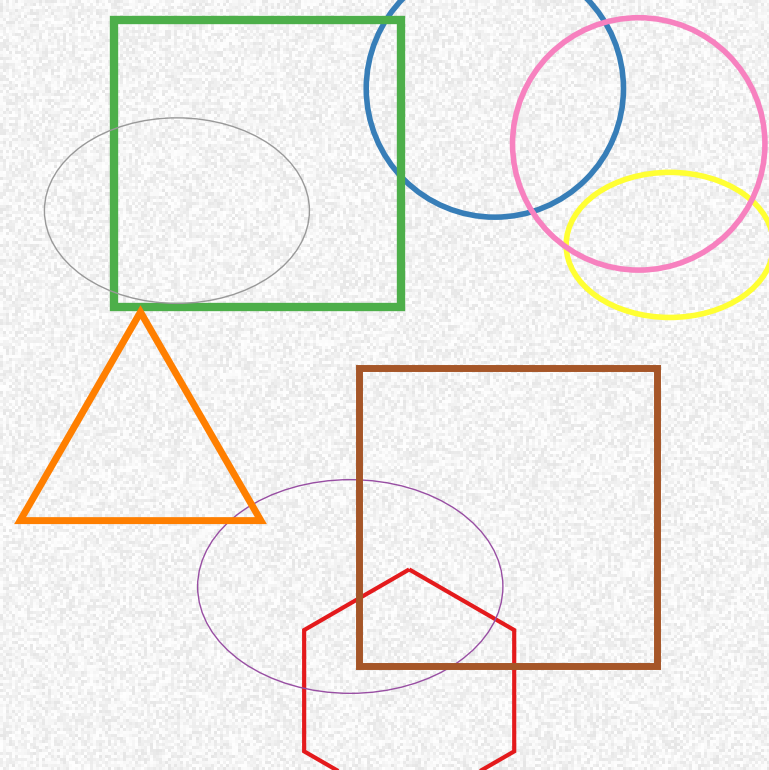[{"shape": "hexagon", "thickness": 1.5, "radius": 0.79, "center": [0.531, 0.103]}, {"shape": "circle", "thickness": 2, "radius": 0.84, "center": [0.643, 0.885]}, {"shape": "square", "thickness": 3, "radius": 0.93, "center": [0.334, 0.787]}, {"shape": "oval", "thickness": 0.5, "radius": 0.99, "center": [0.455, 0.238]}, {"shape": "triangle", "thickness": 2.5, "radius": 0.9, "center": [0.182, 0.414]}, {"shape": "oval", "thickness": 2, "radius": 0.67, "center": [0.87, 0.682]}, {"shape": "square", "thickness": 2.5, "radius": 0.97, "center": [0.66, 0.328]}, {"shape": "circle", "thickness": 2, "radius": 0.82, "center": [0.83, 0.813]}, {"shape": "oval", "thickness": 0.5, "radius": 0.86, "center": [0.23, 0.726]}]